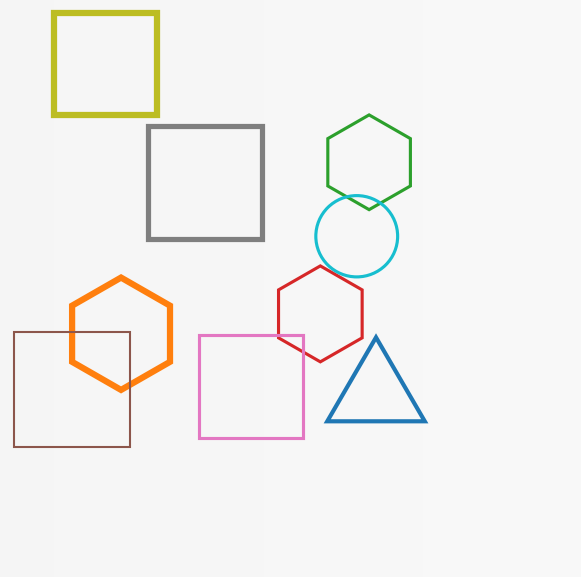[{"shape": "triangle", "thickness": 2, "radius": 0.48, "center": [0.647, 0.318]}, {"shape": "hexagon", "thickness": 3, "radius": 0.49, "center": [0.208, 0.421]}, {"shape": "hexagon", "thickness": 1.5, "radius": 0.41, "center": [0.635, 0.718]}, {"shape": "hexagon", "thickness": 1.5, "radius": 0.42, "center": [0.551, 0.456]}, {"shape": "square", "thickness": 1, "radius": 0.5, "center": [0.125, 0.324]}, {"shape": "square", "thickness": 1.5, "radius": 0.44, "center": [0.432, 0.33]}, {"shape": "square", "thickness": 2.5, "radius": 0.49, "center": [0.353, 0.683]}, {"shape": "square", "thickness": 3, "radius": 0.44, "center": [0.181, 0.889]}, {"shape": "circle", "thickness": 1.5, "radius": 0.35, "center": [0.614, 0.59]}]